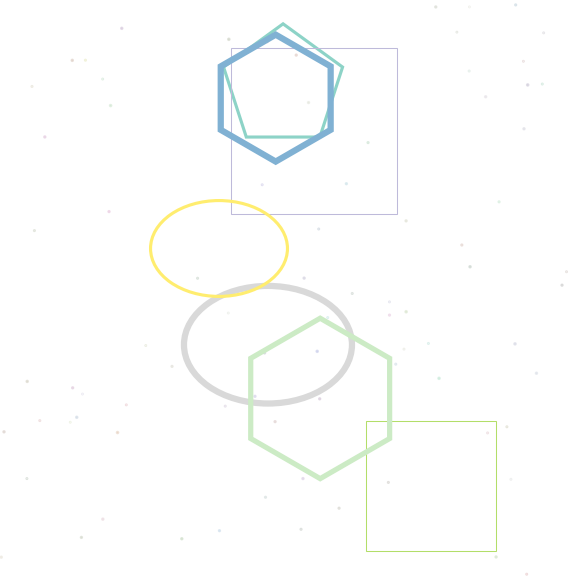[{"shape": "pentagon", "thickness": 1.5, "radius": 0.54, "center": [0.49, 0.849]}, {"shape": "square", "thickness": 0.5, "radius": 0.72, "center": [0.545, 0.773]}, {"shape": "hexagon", "thickness": 3, "radius": 0.55, "center": [0.477, 0.829]}, {"shape": "square", "thickness": 0.5, "radius": 0.56, "center": [0.746, 0.157]}, {"shape": "oval", "thickness": 3, "radius": 0.73, "center": [0.464, 0.402]}, {"shape": "hexagon", "thickness": 2.5, "radius": 0.69, "center": [0.554, 0.309]}, {"shape": "oval", "thickness": 1.5, "radius": 0.59, "center": [0.379, 0.569]}]